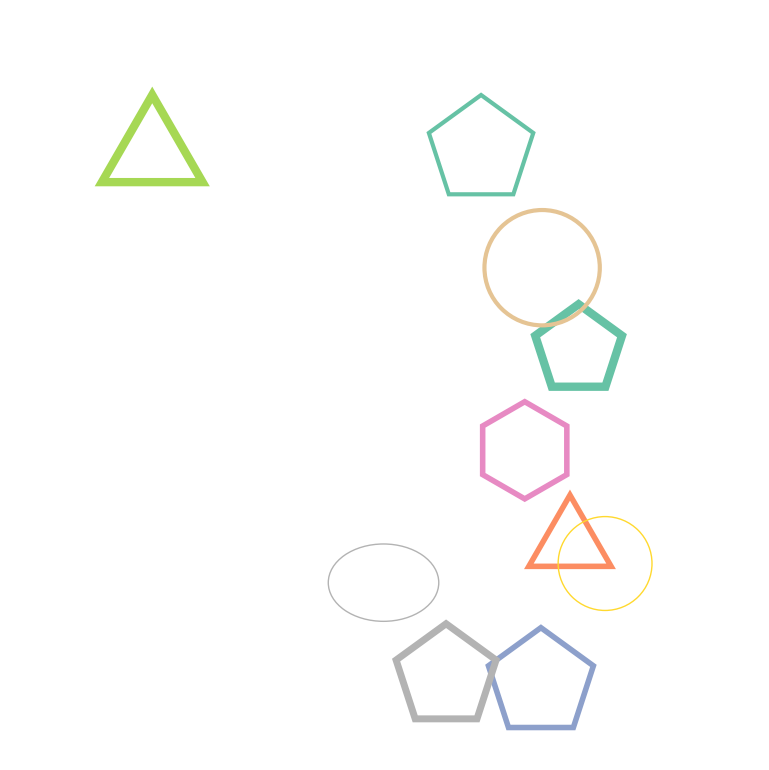[{"shape": "pentagon", "thickness": 1.5, "radius": 0.36, "center": [0.625, 0.805]}, {"shape": "pentagon", "thickness": 3, "radius": 0.3, "center": [0.751, 0.546]}, {"shape": "triangle", "thickness": 2, "radius": 0.31, "center": [0.74, 0.295]}, {"shape": "pentagon", "thickness": 2, "radius": 0.36, "center": [0.702, 0.113]}, {"shape": "hexagon", "thickness": 2, "radius": 0.32, "center": [0.681, 0.415]}, {"shape": "triangle", "thickness": 3, "radius": 0.38, "center": [0.198, 0.801]}, {"shape": "circle", "thickness": 0.5, "radius": 0.3, "center": [0.786, 0.268]}, {"shape": "circle", "thickness": 1.5, "radius": 0.37, "center": [0.704, 0.652]}, {"shape": "oval", "thickness": 0.5, "radius": 0.36, "center": [0.498, 0.243]}, {"shape": "pentagon", "thickness": 2.5, "radius": 0.34, "center": [0.579, 0.122]}]